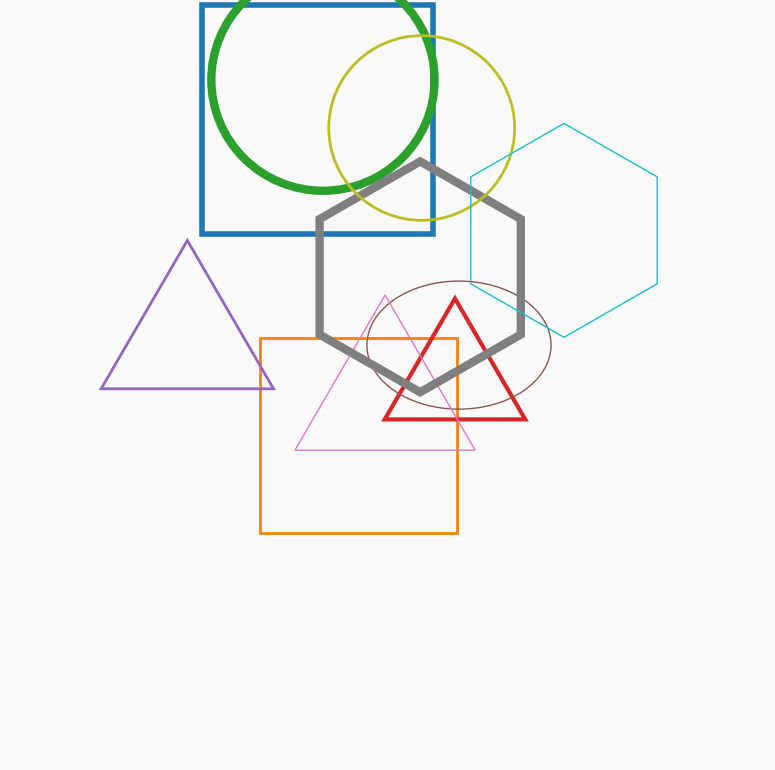[{"shape": "square", "thickness": 2, "radius": 0.74, "center": [0.409, 0.845]}, {"shape": "square", "thickness": 1, "radius": 0.63, "center": [0.463, 0.434]}, {"shape": "circle", "thickness": 3, "radius": 0.72, "center": [0.417, 0.896]}, {"shape": "triangle", "thickness": 1.5, "radius": 0.52, "center": [0.587, 0.508]}, {"shape": "triangle", "thickness": 1, "radius": 0.64, "center": [0.242, 0.559]}, {"shape": "oval", "thickness": 0.5, "radius": 0.59, "center": [0.592, 0.552]}, {"shape": "triangle", "thickness": 0.5, "radius": 0.67, "center": [0.497, 0.482]}, {"shape": "hexagon", "thickness": 3, "radius": 0.75, "center": [0.542, 0.64]}, {"shape": "circle", "thickness": 1, "radius": 0.6, "center": [0.544, 0.834]}, {"shape": "hexagon", "thickness": 0.5, "radius": 0.69, "center": [0.728, 0.701]}]